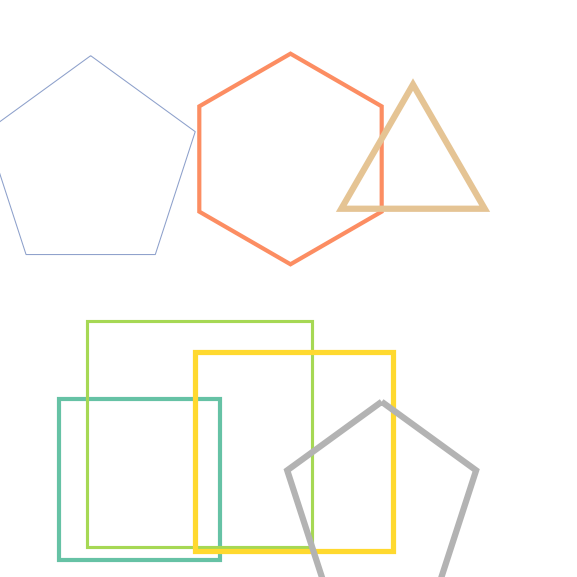[{"shape": "square", "thickness": 2, "radius": 0.7, "center": [0.241, 0.169]}, {"shape": "hexagon", "thickness": 2, "radius": 0.91, "center": [0.503, 0.724]}, {"shape": "pentagon", "thickness": 0.5, "radius": 0.95, "center": [0.157, 0.712]}, {"shape": "square", "thickness": 1.5, "radius": 0.98, "center": [0.346, 0.247]}, {"shape": "square", "thickness": 2.5, "radius": 0.86, "center": [0.509, 0.217]}, {"shape": "triangle", "thickness": 3, "radius": 0.72, "center": [0.715, 0.709]}, {"shape": "pentagon", "thickness": 3, "radius": 0.86, "center": [0.661, 0.131]}]